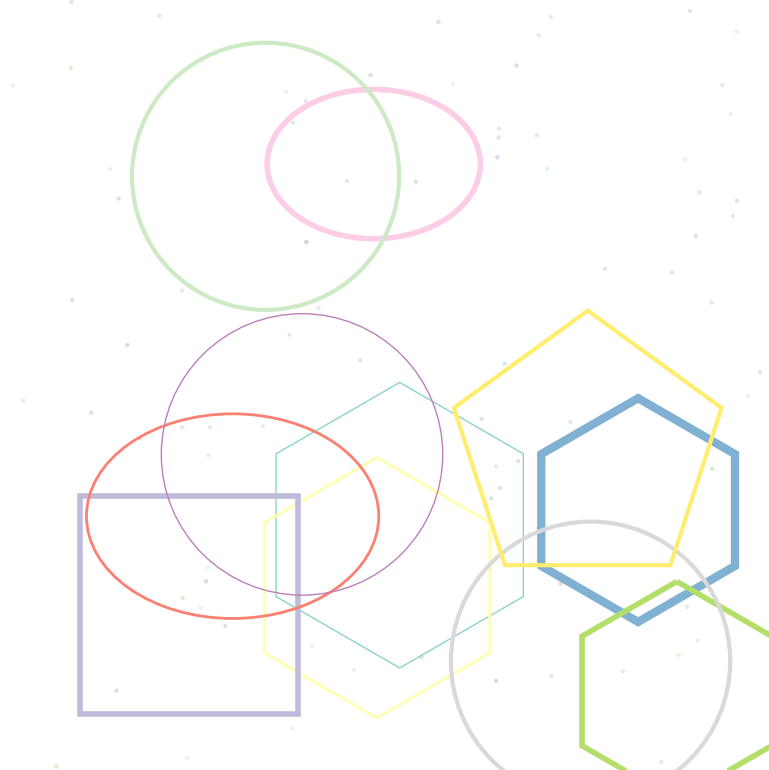[{"shape": "hexagon", "thickness": 0.5, "radius": 0.93, "center": [0.519, 0.318]}, {"shape": "hexagon", "thickness": 1, "radius": 0.85, "center": [0.49, 0.237]}, {"shape": "square", "thickness": 2, "radius": 0.71, "center": [0.245, 0.214]}, {"shape": "oval", "thickness": 1, "radius": 0.95, "center": [0.302, 0.33]}, {"shape": "hexagon", "thickness": 3, "radius": 0.73, "center": [0.829, 0.338]}, {"shape": "hexagon", "thickness": 2, "radius": 0.71, "center": [0.879, 0.103]}, {"shape": "oval", "thickness": 2, "radius": 0.69, "center": [0.485, 0.787]}, {"shape": "circle", "thickness": 1.5, "radius": 0.91, "center": [0.767, 0.141]}, {"shape": "circle", "thickness": 0.5, "radius": 0.91, "center": [0.392, 0.41]}, {"shape": "circle", "thickness": 1.5, "radius": 0.87, "center": [0.345, 0.771]}, {"shape": "pentagon", "thickness": 1.5, "radius": 0.91, "center": [0.763, 0.414]}]